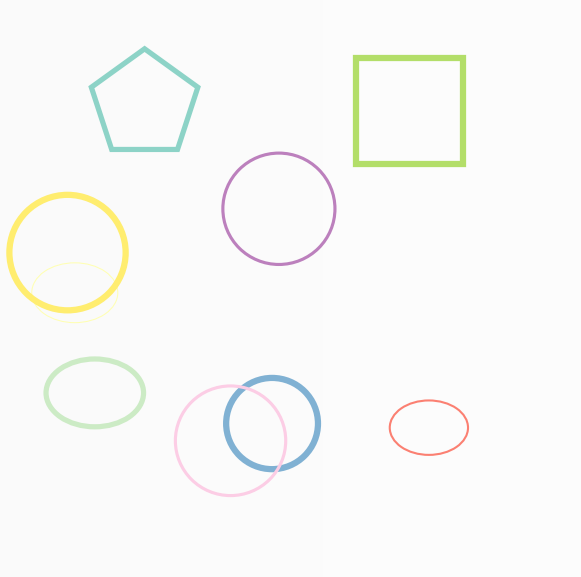[{"shape": "pentagon", "thickness": 2.5, "radius": 0.48, "center": [0.249, 0.818]}, {"shape": "oval", "thickness": 0.5, "radius": 0.37, "center": [0.129, 0.492]}, {"shape": "oval", "thickness": 1, "radius": 0.34, "center": [0.738, 0.259]}, {"shape": "circle", "thickness": 3, "radius": 0.39, "center": [0.468, 0.266]}, {"shape": "square", "thickness": 3, "radius": 0.46, "center": [0.705, 0.807]}, {"shape": "circle", "thickness": 1.5, "radius": 0.47, "center": [0.397, 0.236]}, {"shape": "circle", "thickness": 1.5, "radius": 0.48, "center": [0.48, 0.638]}, {"shape": "oval", "thickness": 2.5, "radius": 0.42, "center": [0.163, 0.319]}, {"shape": "circle", "thickness": 3, "radius": 0.5, "center": [0.116, 0.562]}]